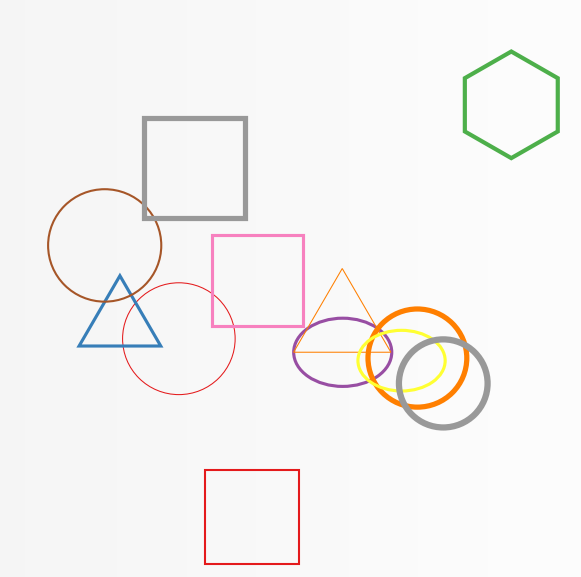[{"shape": "circle", "thickness": 0.5, "radius": 0.48, "center": [0.308, 0.413]}, {"shape": "square", "thickness": 1, "radius": 0.41, "center": [0.434, 0.104]}, {"shape": "triangle", "thickness": 1.5, "radius": 0.41, "center": [0.206, 0.441]}, {"shape": "hexagon", "thickness": 2, "radius": 0.46, "center": [0.88, 0.818]}, {"shape": "oval", "thickness": 1.5, "radius": 0.42, "center": [0.59, 0.389]}, {"shape": "triangle", "thickness": 0.5, "radius": 0.48, "center": [0.589, 0.438]}, {"shape": "circle", "thickness": 2.5, "radius": 0.42, "center": [0.718, 0.379]}, {"shape": "oval", "thickness": 1.5, "radius": 0.38, "center": [0.691, 0.375]}, {"shape": "circle", "thickness": 1, "radius": 0.49, "center": [0.18, 0.574]}, {"shape": "square", "thickness": 1.5, "radius": 0.39, "center": [0.442, 0.513]}, {"shape": "circle", "thickness": 3, "radius": 0.38, "center": [0.763, 0.335]}, {"shape": "square", "thickness": 2.5, "radius": 0.43, "center": [0.335, 0.708]}]